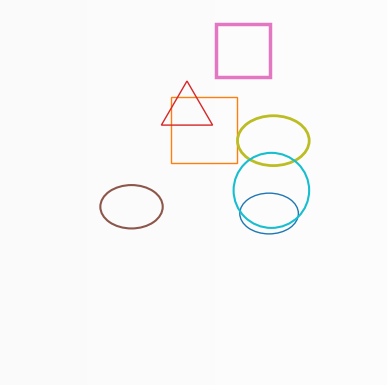[{"shape": "oval", "thickness": 1, "radius": 0.38, "center": [0.694, 0.445]}, {"shape": "square", "thickness": 1, "radius": 0.43, "center": [0.527, 0.661]}, {"shape": "triangle", "thickness": 1, "radius": 0.38, "center": [0.483, 0.713]}, {"shape": "oval", "thickness": 1.5, "radius": 0.4, "center": [0.339, 0.463]}, {"shape": "square", "thickness": 2.5, "radius": 0.34, "center": [0.627, 0.869]}, {"shape": "oval", "thickness": 2, "radius": 0.46, "center": [0.705, 0.635]}, {"shape": "circle", "thickness": 1.5, "radius": 0.49, "center": [0.7, 0.506]}]